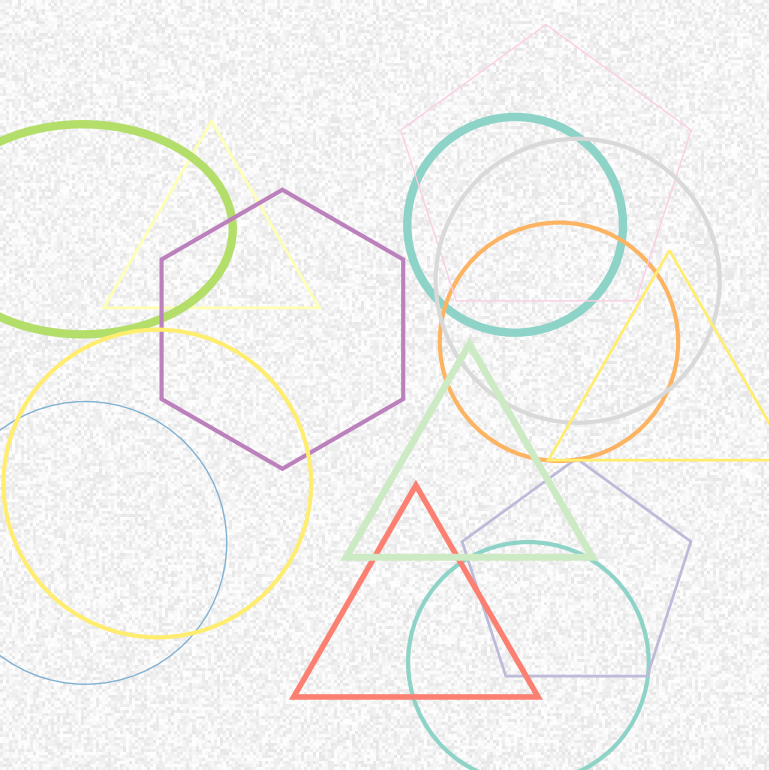[{"shape": "circle", "thickness": 1.5, "radius": 0.78, "center": [0.686, 0.14]}, {"shape": "circle", "thickness": 3, "radius": 0.7, "center": [0.669, 0.708]}, {"shape": "triangle", "thickness": 1, "radius": 0.81, "center": [0.275, 0.681]}, {"shape": "pentagon", "thickness": 1, "radius": 0.78, "center": [0.749, 0.248]}, {"shape": "triangle", "thickness": 2, "radius": 0.92, "center": [0.54, 0.187]}, {"shape": "circle", "thickness": 0.5, "radius": 0.92, "center": [0.111, 0.295]}, {"shape": "circle", "thickness": 1.5, "radius": 0.77, "center": [0.726, 0.556]}, {"shape": "oval", "thickness": 3, "radius": 0.97, "center": [0.107, 0.702]}, {"shape": "pentagon", "thickness": 0.5, "radius": 0.99, "center": [0.709, 0.77]}, {"shape": "circle", "thickness": 1.5, "radius": 0.92, "center": [0.75, 0.635]}, {"shape": "hexagon", "thickness": 1.5, "radius": 0.91, "center": [0.367, 0.572]}, {"shape": "triangle", "thickness": 2.5, "radius": 0.92, "center": [0.61, 0.369]}, {"shape": "circle", "thickness": 1.5, "radius": 1.0, "center": [0.204, 0.372]}, {"shape": "triangle", "thickness": 1, "radius": 0.91, "center": [0.869, 0.493]}]